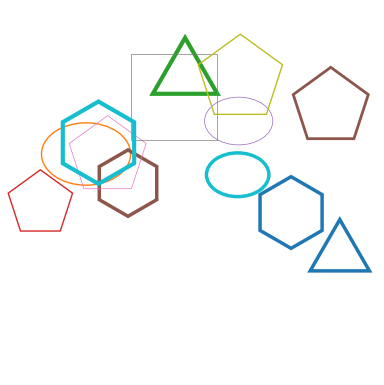[{"shape": "triangle", "thickness": 2.5, "radius": 0.44, "center": [0.883, 0.341]}, {"shape": "hexagon", "thickness": 2.5, "radius": 0.47, "center": [0.756, 0.448]}, {"shape": "oval", "thickness": 1, "radius": 0.58, "center": [0.223, 0.6]}, {"shape": "triangle", "thickness": 3, "radius": 0.48, "center": [0.481, 0.805]}, {"shape": "pentagon", "thickness": 1, "radius": 0.44, "center": [0.105, 0.471]}, {"shape": "oval", "thickness": 0.5, "radius": 0.44, "center": [0.62, 0.686]}, {"shape": "hexagon", "thickness": 2.5, "radius": 0.43, "center": [0.332, 0.524]}, {"shape": "pentagon", "thickness": 2, "radius": 0.51, "center": [0.859, 0.723]}, {"shape": "pentagon", "thickness": 0.5, "radius": 0.53, "center": [0.28, 0.595]}, {"shape": "square", "thickness": 0.5, "radius": 0.56, "center": [0.451, 0.748]}, {"shape": "pentagon", "thickness": 1, "radius": 0.58, "center": [0.624, 0.796]}, {"shape": "oval", "thickness": 2.5, "radius": 0.41, "center": [0.617, 0.546]}, {"shape": "hexagon", "thickness": 3, "radius": 0.53, "center": [0.256, 0.629]}]